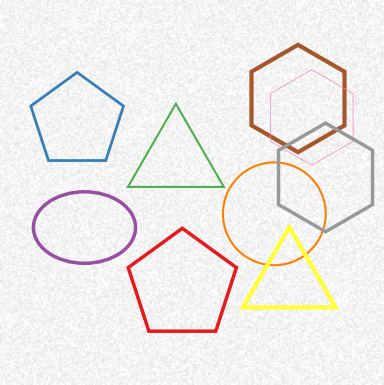[{"shape": "pentagon", "thickness": 2.5, "radius": 0.74, "center": [0.474, 0.259]}, {"shape": "pentagon", "thickness": 2, "radius": 0.63, "center": [0.2, 0.685]}, {"shape": "triangle", "thickness": 1.5, "radius": 0.72, "center": [0.457, 0.586]}, {"shape": "oval", "thickness": 2.5, "radius": 0.66, "center": [0.219, 0.409]}, {"shape": "circle", "thickness": 1.5, "radius": 0.67, "center": [0.713, 0.445]}, {"shape": "triangle", "thickness": 3, "radius": 0.7, "center": [0.751, 0.271]}, {"shape": "hexagon", "thickness": 3, "radius": 0.7, "center": [0.774, 0.744]}, {"shape": "hexagon", "thickness": 0.5, "radius": 0.62, "center": [0.81, 0.695]}, {"shape": "hexagon", "thickness": 2.5, "radius": 0.71, "center": [0.846, 0.539]}]